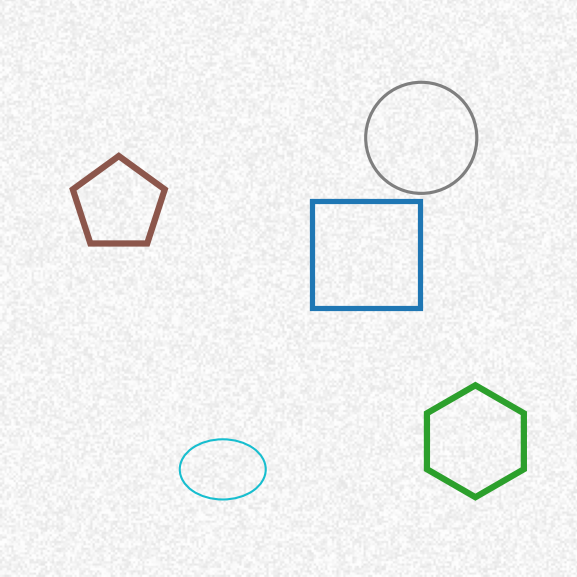[{"shape": "square", "thickness": 2.5, "radius": 0.47, "center": [0.634, 0.558]}, {"shape": "hexagon", "thickness": 3, "radius": 0.48, "center": [0.823, 0.235]}, {"shape": "pentagon", "thickness": 3, "radius": 0.42, "center": [0.206, 0.645]}, {"shape": "circle", "thickness": 1.5, "radius": 0.48, "center": [0.729, 0.76]}, {"shape": "oval", "thickness": 1, "radius": 0.37, "center": [0.386, 0.186]}]